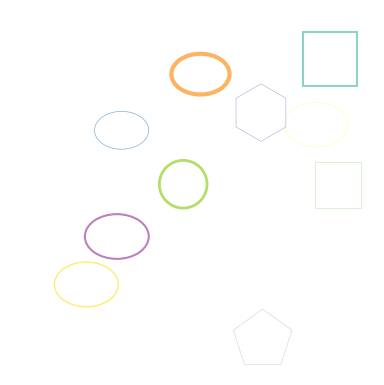[{"shape": "square", "thickness": 1.5, "radius": 0.35, "center": [0.857, 0.847]}, {"shape": "oval", "thickness": 0.5, "radius": 0.41, "center": [0.821, 0.676]}, {"shape": "hexagon", "thickness": 0.5, "radius": 0.37, "center": [0.678, 0.708]}, {"shape": "oval", "thickness": 0.5, "radius": 0.35, "center": [0.316, 0.662]}, {"shape": "oval", "thickness": 3, "radius": 0.38, "center": [0.521, 0.807]}, {"shape": "circle", "thickness": 2, "radius": 0.31, "center": [0.476, 0.521]}, {"shape": "pentagon", "thickness": 0.5, "radius": 0.4, "center": [0.682, 0.117]}, {"shape": "oval", "thickness": 1.5, "radius": 0.41, "center": [0.303, 0.386]}, {"shape": "square", "thickness": 0.5, "radius": 0.3, "center": [0.878, 0.519]}, {"shape": "oval", "thickness": 1, "radius": 0.41, "center": [0.224, 0.261]}]